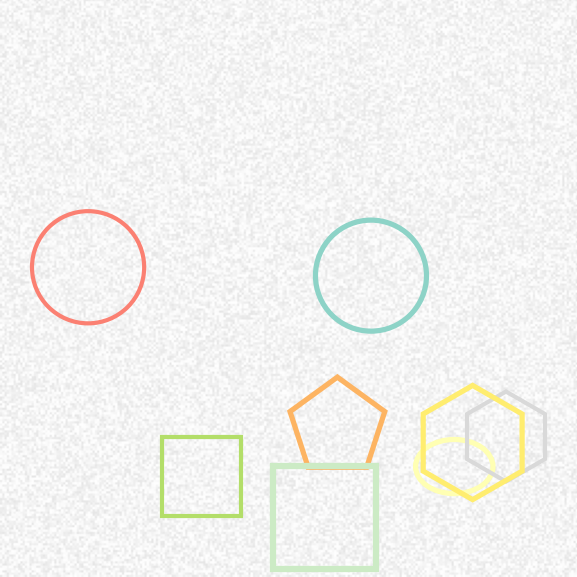[{"shape": "circle", "thickness": 2.5, "radius": 0.48, "center": [0.642, 0.522]}, {"shape": "oval", "thickness": 2.5, "radius": 0.34, "center": [0.787, 0.191]}, {"shape": "circle", "thickness": 2, "radius": 0.49, "center": [0.153, 0.536]}, {"shape": "pentagon", "thickness": 2.5, "radius": 0.43, "center": [0.584, 0.26]}, {"shape": "square", "thickness": 2, "radius": 0.34, "center": [0.349, 0.174]}, {"shape": "hexagon", "thickness": 2, "radius": 0.39, "center": [0.876, 0.243]}, {"shape": "square", "thickness": 3, "radius": 0.45, "center": [0.562, 0.102]}, {"shape": "hexagon", "thickness": 2.5, "radius": 0.49, "center": [0.818, 0.233]}]